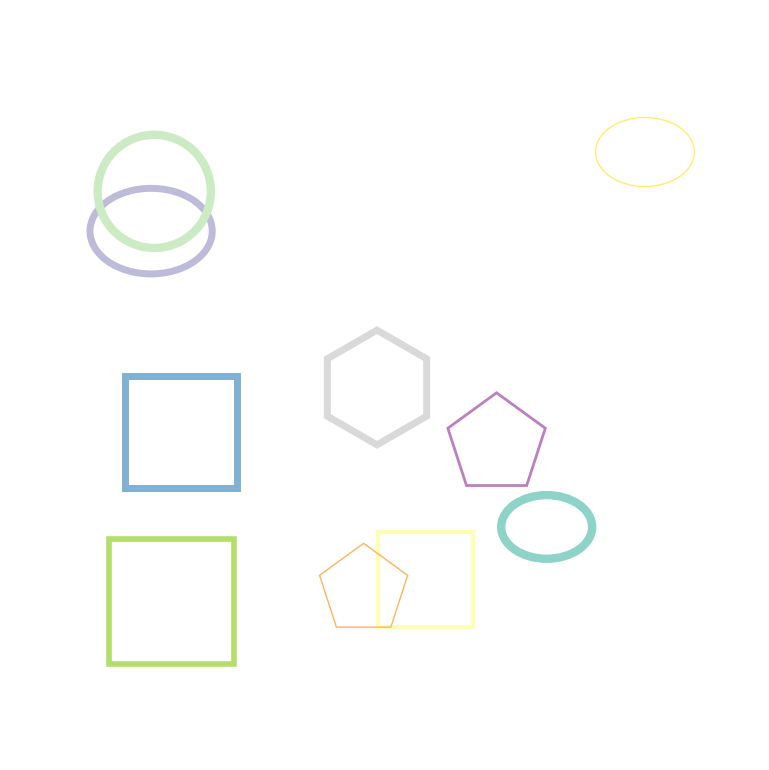[{"shape": "oval", "thickness": 3, "radius": 0.3, "center": [0.71, 0.316]}, {"shape": "square", "thickness": 1.5, "radius": 0.31, "center": [0.552, 0.247]}, {"shape": "oval", "thickness": 2.5, "radius": 0.4, "center": [0.196, 0.7]}, {"shape": "square", "thickness": 2.5, "radius": 0.36, "center": [0.235, 0.439]}, {"shape": "pentagon", "thickness": 0.5, "radius": 0.3, "center": [0.472, 0.234]}, {"shape": "square", "thickness": 2, "radius": 0.4, "center": [0.223, 0.219]}, {"shape": "hexagon", "thickness": 2.5, "radius": 0.37, "center": [0.49, 0.497]}, {"shape": "pentagon", "thickness": 1, "radius": 0.33, "center": [0.645, 0.423]}, {"shape": "circle", "thickness": 3, "radius": 0.37, "center": [0.2, 0.751]}, {"shape": "oval", "thickness": 0.5, "radius": 0.32, "center": [0.838, 0.803]}]